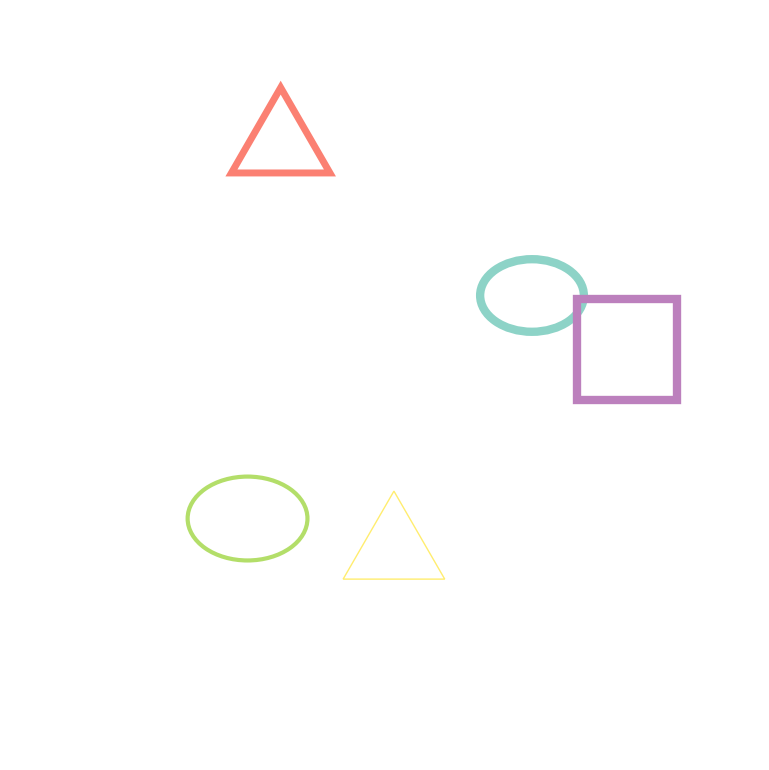[{"shape": "oval", "thickness": 3, "radius": 0.34, "center": [0.691, 0.616]}, {"shape": "triangle", "thickness": 2.5, "radius": 0.37, "center": [0.365, 0.812]}, {"shape": "oval", "thickness": 1.5, "radius": 0.39, "center": [0.321, 0.327]}, {"shape": "square", "thickness": 3, "radius": 0.33, "center": [0.814, 0.546]}, {"shape": "triangle", "thickness": 0.5, "radius": 0.38, "center": [0.512, 0.286]}]